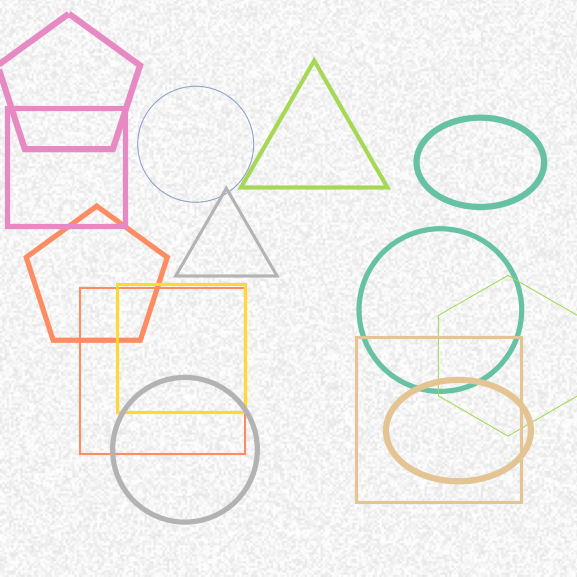[{"shape": "oval", "thickness": 3, "radius": 0.55, "center": [0.832, 0.718]}, {"shape": "circle", "thickness": 2.5, "radius": 0.7, "center": [0.763, 0.462]}, {"shape": "square", "thickness": 1, "radius": 0.72, "center": [0.282, 0.357]}, {"shape": "pentagon", "thickness": 2.5, "radius": 0.64, "center": [0.168, 0.514]}, {"shape": "circle", "thickness": 0.5, "radius": 0.5, "center": [0.339, 0.749]}, {"shape": "pentagon", "thickness": 3, "radius": 0.65, "center": [0.119, 0.846]}, {"shape": "square", "thickness": 2.5, "radius": 0.51, "center": [0.114, 0.71]}, {"shape": "hexagon", "thickness": 0.5, "radius": 0.7, "center": [0.88, 0.383]}, {"shape": "triangle", "thickness": 2, "radius": 0.73, "center": [0.544, 0.748]}, {"shape": "square", "thickness": 1.5, "radius": 0.55, "center": [0.313, 0.396]}, {"shape": "square", "thickness": 1.5, "radius": 0.71, "center": [0.759, 0.273]}, {"shape": "oval", "thickness": 3, "radius": 0.63, "center": [0.794, 0.254]}, {"shape": "circle", "thickness": 2.5, "radius": 0.63, "center": [0.32, 0.22]}, {"shape": "triangle", "thickness": 1.5, "radius": 0.51, "center": [0.392, 0.572]}]